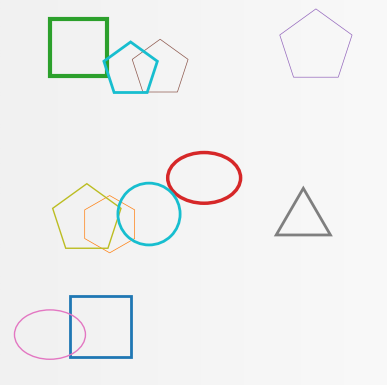[{"shape": "square", "thickness": 2, "radius": 0.39, "center": [0.259, 0.152]}, {"shape": "hexagon", "thickness": 0.5, "radius": 0.37, "center": [0.283, 0.418]}, {"shape": "square", "thickness": 3, "radius": 0.37, "center": [0.204, 0.877]}, {"shape": "oval", "thickness": 2.5, "radius": 0.47, "center": [0.527, 0.538]}, {"shape": "pentagon", "thickness": 0.5, "radius": 0.49, "center": [0.815, 0.879]}, {"shape": "pentagon", "thickness": 0.5, "radius": 0.38, "center": [0.413, 0.822]}, {"shape": "oval", "thickness": 1, "radius": 0.46, "center": [0.129, 0.131]}, {"shape": "triangle", "thickness": 2, "radius": 0.4, "center": [0.783, 0.43]}, {"shape": "pentagon", "thickness": 1, "radius": 0.46, "center": [0.224, 0.43]}, {"shape": "pentagon", "thickness": 2, "radius": 0.36, "center": [0.337, 0.818]}, {"shape": "circle", "thickness": 2, "radius": 0.4, "center": [0.385, 0.444]}]